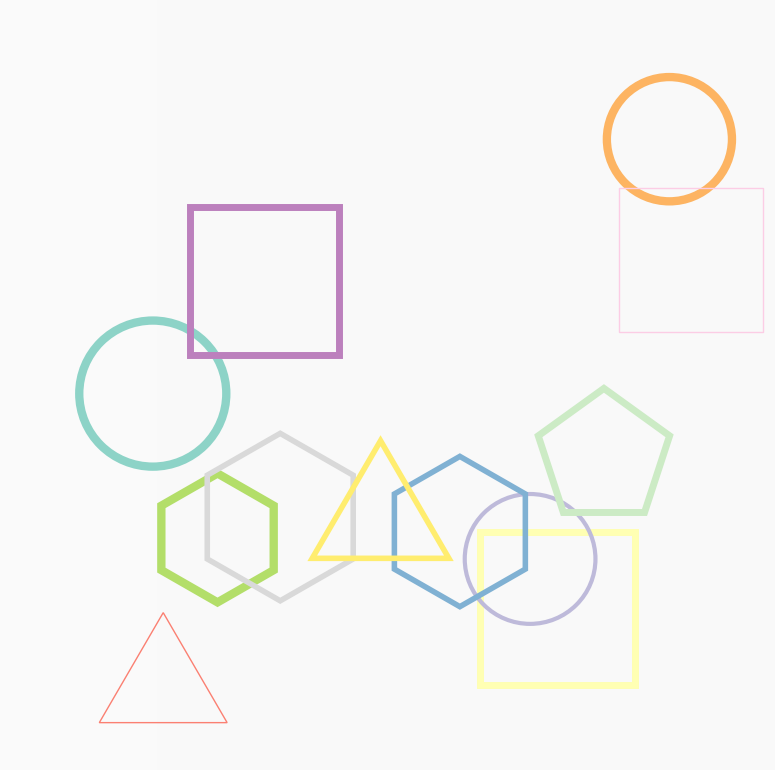[{"shape": "circle", "thickness": 3, "radius": 0.47, "center": [0.197, 0.489]}, {"shape": "square", "thickness": 2.5, "radius": 0.5, "center": [0.719, 0.21]}, {"shape": "circle", "thickness": 1.5, "radius": 0.42, "center": [0.684, 0.274]}, {"shape": "triangle", "thickness": 0.5, "radius": 0.48, "center": [0.211, 0.109]}, {"shape": "hexagon", "thickness": 2, "radius": 0.49, "center": [0.593, 0.31]}, {"shape": "circle", "thickness": 3, "radius": 0.4, "center": [0.864, 0.819]}, {"shape": "hexagon", "thickness": 3, "radius": 0.42, "center": [0.281, 0.301]}, {"shape": "square", "thickness": 0.5, "radius": 0.46, "center": [0.892, 0.662]}, {"shape": "hexagon", "thickness": 2, "radius": 0.54, "center": [0.362, 0.328]}, {"shape": "square", "thickness": 2.5, "radius": 0.48, "center": [0.341, 0.635]}, {"shape": "pentagon", "thickness": 2.5, "radius": 0.45, "center": [0.779, 0.406]}, {"shape": "triangle", "thickness": 2, "radius": 0.51, "center": [0.491, 0.326]}]